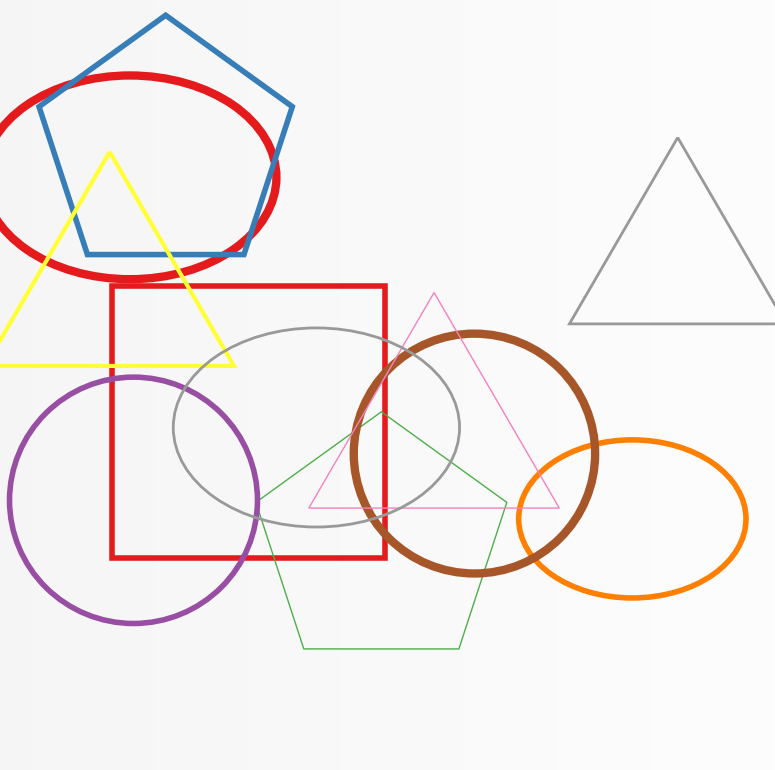[{"shape": "square", "thickness": 2, "radius": 0.88, "center": [0.32, 0.452]}, {"shape": "oval", "thickness": 3, "radius": 0.94, "center": [0.168, 0.77]}, {"shape": "pentagon", "thickness": 2, "radius": 0.86, "center": [0.214, 0.808]}, {"shape": "pentagon", "thickness": 0.5, "radius": 0.85, "center": [0.492, 0.295]}, {"shape": "circle", "thickness": 2, "radius": 0.8, "center": [0.172, 0.35]}, {"shape": "oval", "thickness": 2, "radius": 0.73, "center": [0.816, 0.326]}, {"shape": "triangle", "thickness": 1.5, "radius": 0.93, "center": [0.141, 0.617]}, {"shape": "circle", "thickness": 3, "radius": 0.78, "center": [0.612, 0.411]}, {"shape": "triangle", "thickness": 0.5, "radius": 0.93, "center": [0.56, 0.433]}, {"shape": "oval", "thickness": 1, "radius": 0.92, "center": [0.408, 0.445]}, {"shape": "triangle", "thickness": 1, "radius": 0.81, "center": [0.874, 0.66]}]